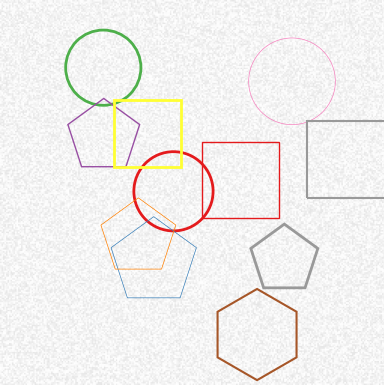[{"shape": "square", "thickness": 1, "radius": 0.5, "center": [0.624, 0.533]}, {"shape": "circle", "thickness": 2, "radius": 0.51, "center": [0.451, 0.503]}, {"shape": "pentagon", "thickness": 0.5, "radius": 0.58, "center": [0.399, 0.321]}, {"shape": "circle", "thickness": 2, "radius": 0.49, "center": [0.268, 0.824]}, {"shape": "pentagon", "thickness": 1, "radius": 0.49, "center": [0.27, 0.646]}, {"shape": "pentagon", "thickness": 0.5, "radius": 0.51, "center": [0.359, 0.384]}, {"shape": "square", "thickness": 2, "radius": 0.44, "center": [0.383, 0.653]}, {"shape": "hexagon", "thickness": 1.5, "radius": 0.59, "center": [0.668, 0.131]}, {"shape": "circle", "thickness": 0.5, "radius": 0.56, "center": [0.758, 0.789]}, {"shape": "square", "thickness": 1.5, "radius": 0.51, "center": [0.899, 0.586]}, {"shape": "pentagon", "thickness": 2, "radius": 0.46, "center": [0.739, 0.326]}]